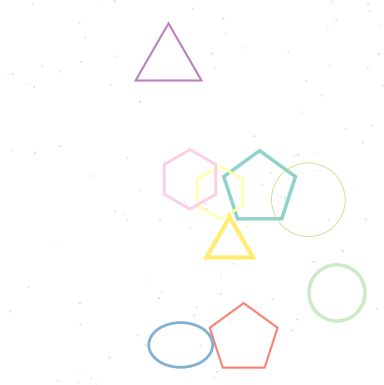[{"shape": "pentagon", "thickness": 2.5, "radius": 0.49, "center": [0.674, 0.511]}, {"shape": "hexagon", "thickness": 2, "radius": 0.34, "center": [0.572, 0.5]}, {"shape": "pentagon", "thickness": 1.5, "radius": 0.46, "center": [0.633, 0.12]}, {"shape": "oval", "thickness": 2, "radius": 0.41, "center": [0.469, 0.104]}, {"shape": "circle", "thickness": 0.5, "radius": 0.48, "center": [0.801, 0.481]}, {"shape": "hexagon", "thickness": 2, "radius": 0.39, "center": [0.493, 0.534]}, {"shape": "triangle", "thickness": 1.5, "radius": 0.49, "center": [0.438, 0.84]}, {"shape": "circle", "thickness": 2.5, "radius": 0.36, "center": [0.875, 0.239]}, {"shape": "triangle", "thickness": 3, "radius": 0.35, "center": [0.597, 0.366]}]